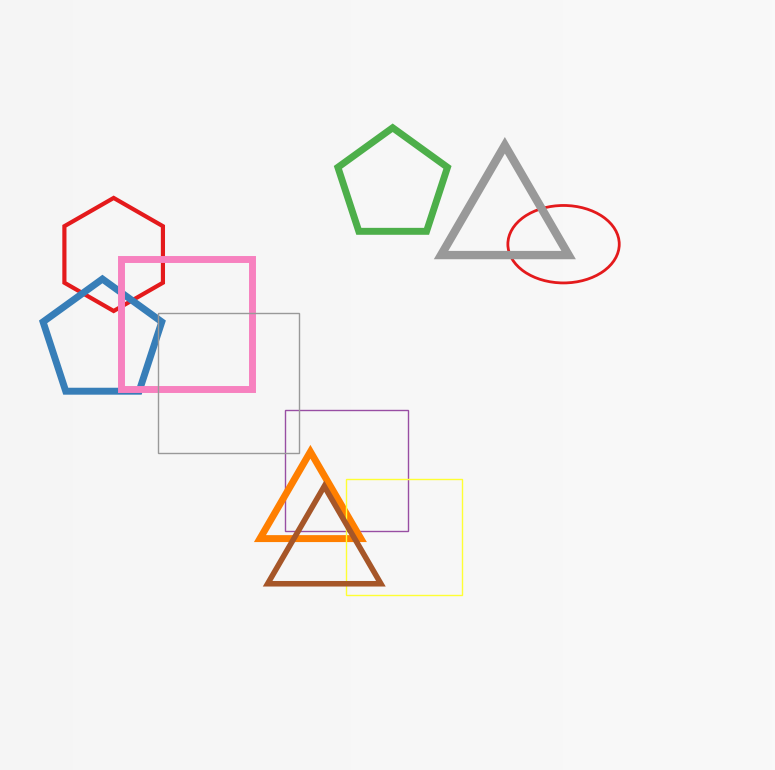[{"shape": "oval", "thickness": 1, "radius": 0.36, "center": [0.727, 0.683]}, {"shape": "hexagon", "thickness": 1.5, "radius": 0.37, "center": [0.147, 0.67]}, {"shape": "pentagon", "thickness": 2.5, "radius": 0.4, "center": [0.132, 0.557]}, {"shape": "pentagon", "thickness": 2.5, "radius": 0.37, "center": [0.507, 0.76]}, {"shape": "square", "thickness": 0.5, "radius": 0.4, "center": [0.447, 0.389]}, {"shape": "triangle", "thickness": 2.5, "radius": 0.38, "center": [0.401, 0.338]}, {"shape": "square", "thickness": 0.5, "radius": 0.37, "center": [0.521, 0.303]}, {"shape": "triangle", "thickness": 2, "radius": 0.42, "center": [0.418, 0.284]}, {"shape": "square", "thickness": 2.5, "radius": 0.42, "center": [0.241, 0.579]}, {"shape": "square", "thickness": 0.5, "radius": 0.45, "center": [0.294, 0.503]}, {"shape": "triangle", "thickness": 3, "radius": 0.48, "center": [0.651, 0.716]}]